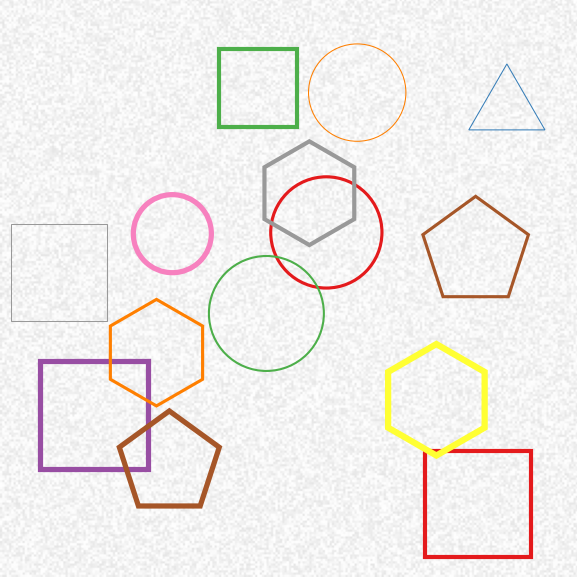[{"shape": "square", "thickness": 2, "radius": 0.46, "center": [0.828, 0.126]}, {"shape": "circle", "thickness": 1.5, "radius": 0.48, "center": [0.565, 0.597]}, {"shape": "triangle", "thickness": 0.5, "radius": 0.38, "center": [0.878, 0.812]}, {"shape": "circle", "thickness": 1, "radius": 0.5, "center": [0.461, 0.456]}, {"shape": "square", "thickness": 2, "radius": 0.34, "center": [0.447, 0.847]}, {"shape": "square", "thickness": 2.5, "radius": 0.47, "center": [0.163, 0.281]}, {"shape": "hexagon", "thickness": 1.5, "radius": 0.46, "center": [0.271, 0.388]}, {"shape": "circle", "thickness": 0.5, "radius": 0.42, "center": [0.619, 0.839]}, {"shape": "hexagon", "thickness": 3, "radius": 0.48, "center": [0.756, 0.307]}, {"shape": "pentagon", "thickness": 1.5, "radius": 0.48, "center": [0.824, 0.563]}, {"shape": "pentagon", "thickness": 2.5, "radius": 0.45, "center": [0.293, 0.197]}, {"shape": "circle", "thickness": 2.5, "radius": 0.34, "center": [0.298, 0.595]}, {"shape": "square", "thickness": 0.5, "radius": 0.42, "center": [0.102, 0.527]}, {"shape": "hexagon", "thickness": 2, "radius": 0.45, "center": [0.536, 0.665]}]